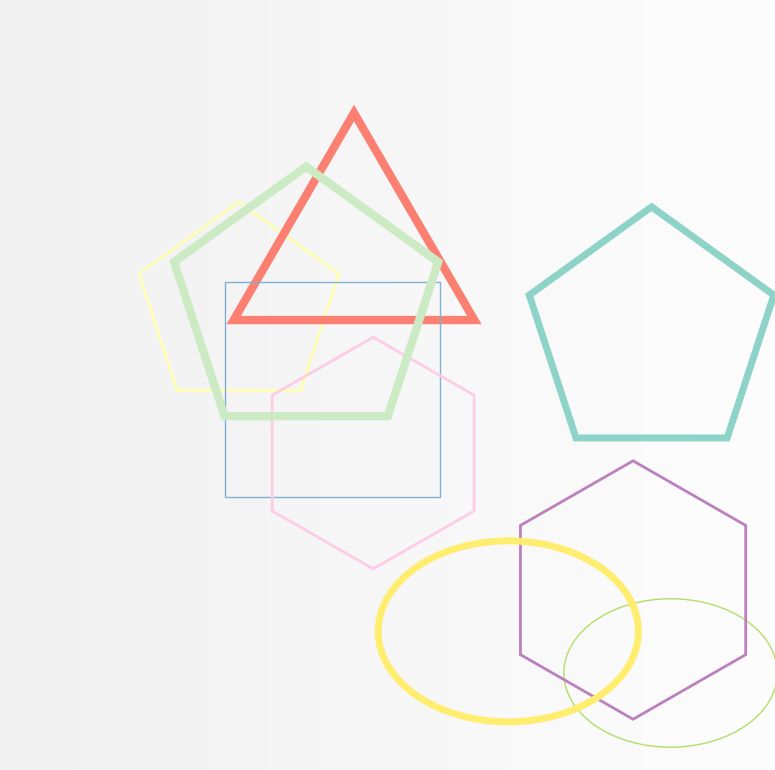[{"shape": "pentagon", "thickness": 2.5, "radius": 0.83, "center": [0.841, 0.565]}, {"shape": "pentagon", "thickness": 1, "radius": 0.68, "center": [0.308, 0.602]}, {"shape": "triangle", "thickness": 3, "radius": 0.9, "center": [0.457, 0.674]}, {"shape": "square", "thickness": 0.5, "radius": 0.7, "center": [0.429, 0.494]}, {"shape": "oval", "thickness": 0.5, "radius": 0.69, "center": [0.865, 0.126]}, {"shape": "hexagon", "thickness": 1, "radius": 0.75, "center": [0.482, 0.412]}, {"shape": "hexagon", "thickness": 1, "radius": 0.84, "center": [0.817, 0.234]}, {"shape": "pentagon", "thickness": 3, "radius": 0.9, "center": [0.395, 0.604]}, {"shape": "oval", "thickness": 2.5, "radius": 0.84, "center": [0.656, 0.18]}]